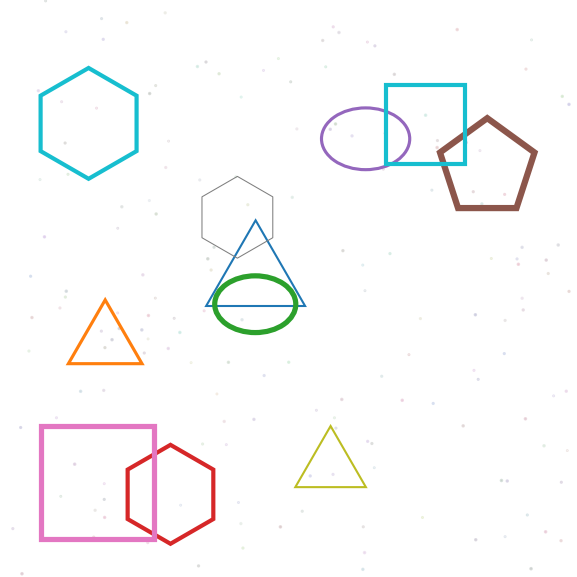[{"shape": "triangle", "thickness": 1, "radius": 0.49, "center": [0.443, 0.519]}, {"shape": "triangle", "thickness": 1.5, "radius": 0.37, "center": [0.182, 0.406]}, {"shape": "oval", "thickness": 2.5, "radius": 0.35, "center": [0.442, 0.472]}, {"shape": "hexagon", "thickness": 2, "radius": 0.43, "center": [0.295, 0.143]}, {"shape": "oval", "thickness": 1.5, "radius": 0.38, "center": [0.633, 0.759]}, {"shape": "pentagon", "thickness": 3, "radius": 0.43, "center": [0.844, 0.708]}, {"shape": "square", "thickness": 2.5, "radius": 0.49, "center": [0.168, 0.164]}, {"shape": "hexagon", "thickness": 0.5, "radius": 0.35, "center": [0.411, 0.623]}, {"shape": "triangle", "thickness": 1, "radius": 0.35, "center": [0.572, 0.191]}, {"shape": "square", "thickness": 2, "radius": 0.34, "center": [0.737, 0.783]}, {"shape": "hexagon", "thickness": 2, "radius": 0.48, "center": [0.153, 0.785]}]